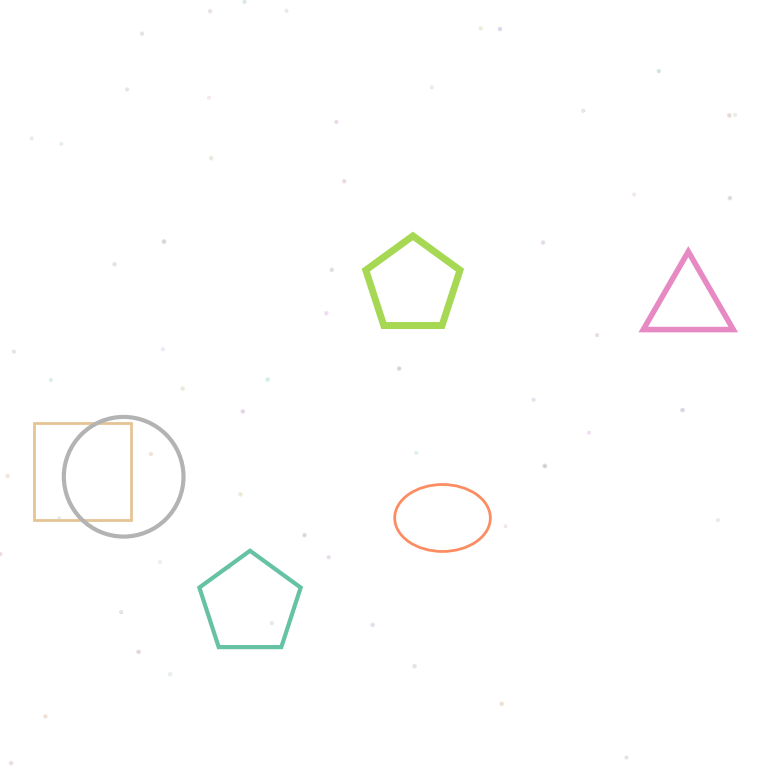[{"shape": "pentagon", "thickness": 1.5, "radius": 0.35, "center": [0.325, 0.216]}, {"shape": "oval", "thickness": 1, "radius": 0.31, "center": [0.575, 0.327]}, {"shape": "triangle", "thickness": 2, "radius": 0.34, "center": [0.894, 0.606]}, {"shape": "pentagon", "thickness": 2.5, "radius": 0.32, "center": [0.536, 0.629]}, {"shape": "square", "thickness": 1, "radius": 0.31, "center": [0.108, 0.388]}, {"shape": "circle", "thickness": 1.5, "radius": 0.39, "center": [0.161, 0.381]}]